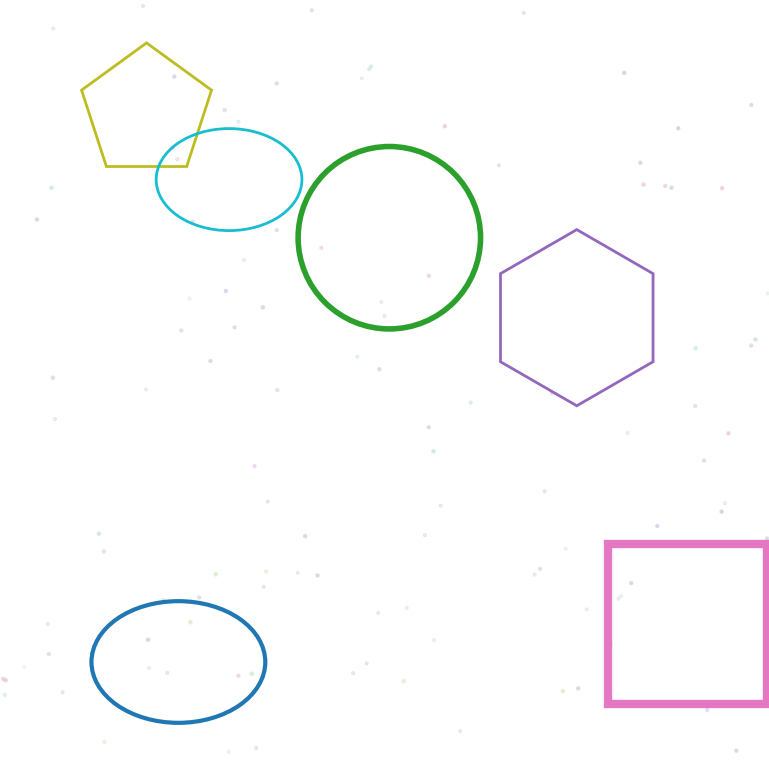[{"shape": "oval", "thickness": 1.5, "radius": 0.56, "center": [0.232, 0.14]}, {"shape": "circle", "thickness": 2, "radius": 0.59, "center": [0.506, 0.691]}, {"shape": "hexagon", "thickness": 1, "radius": 0.57, "center": [0.749, 0.587]}, {"shape": "square", "thickness": 3, "radius": 0.52, "center": [0.893, 0.19]}, {"shape": "pentagon", "thickness": 1, "radius": 0.44, "center": [0.19, 0.856]}, {"shape": "oval", "thickness": 1, "radius": 0.47, "center": [0.297, 0.767]}]